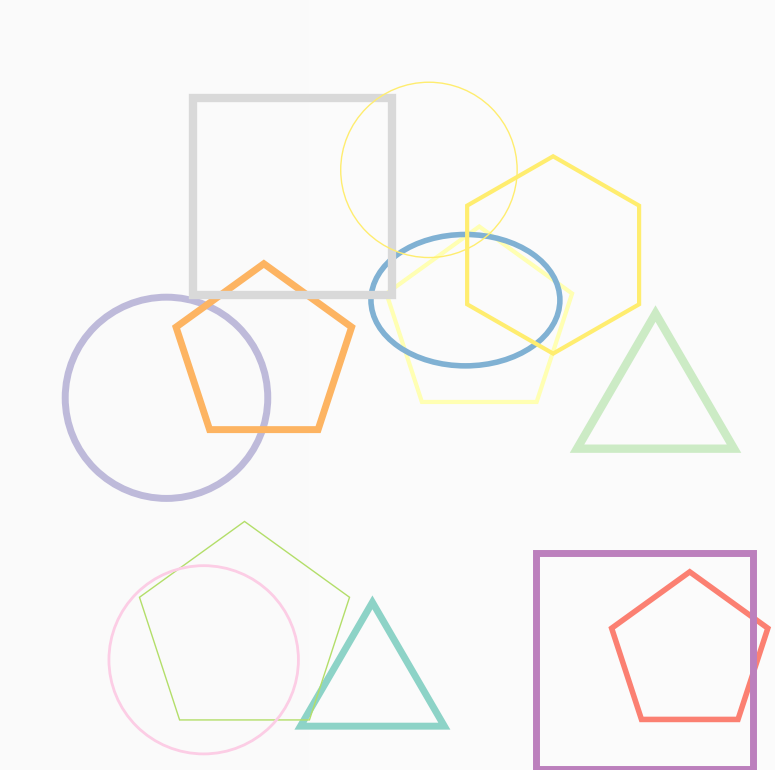[{"shape": "triangle", "thickness": 2.5, "radius": 0.54, "center": [0.481, 0.111]}, {"shape": "pentagon", "thickness": 1.5, "radius": 0.63, "center": [0.618, 0.58]}, {"shape": "circle", "thickness": 2.5, "radius": 0.65, "center": [0.215, 0.483]}, {"shape": "pentagon", "thickness": 2, "radius": 0.53, "center": [0.89, 0.151]}, {"shape": "oval", "thickness": 2, "radius": 0.61, "center": [0.601, 0.61]}, {"shape": "pentagon", "thickness": 2.5, "radius": 0.6, "center": [0.34, 0.538]}, {"shape": "pentagon", "thickness": 0.5, "radius": 0.71, "center": [0.315, 0.18]}, {"shape": "circle", "thickness": 1, "radius": 0.61, "center": [0.263, 0.143]}, {"shape": "square", "thickness": 3, "radius": 0.64, "center": [0.377, 0.745]}, {"shape": "square", "thickness": 2.5, "radius": 0.7, "center": [0.832, 0.141]}, {"shape": "triangle", "thickness": 3, "radius": 0.58, "center": [0.846, 0.476]}, {"shape": "hexagon", "thickness": 1.5, "radius": 0.64, "center": [0.714, 0.669]}, {"shape": "circle", "thickness": 0.5, "radius": 0.57, "center": [0.553, 0.779]}]